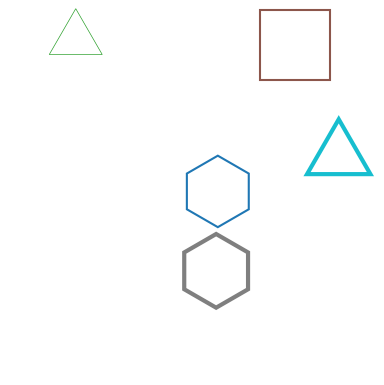[{"shape": "hexagon", "thickness": 1.5, "radius": 0.46, "center": [0.566, 0.503]}, {"shape": "triangle", "thickness": 0.5, "radius": 0.4, "center": [0.197, 0.898]}, {"shape": "square", "thickness": 1.5, "radius": 0.45, "center": [0.765, 0.882]}, {"shape": "hexagon", "thickness": 3, "radius": 0.48, "center": [0.561, 0.297]}, {"shape": "triangle", "thickness": 3, "radius": 0.47, "center": [0.88, 0.595]}]